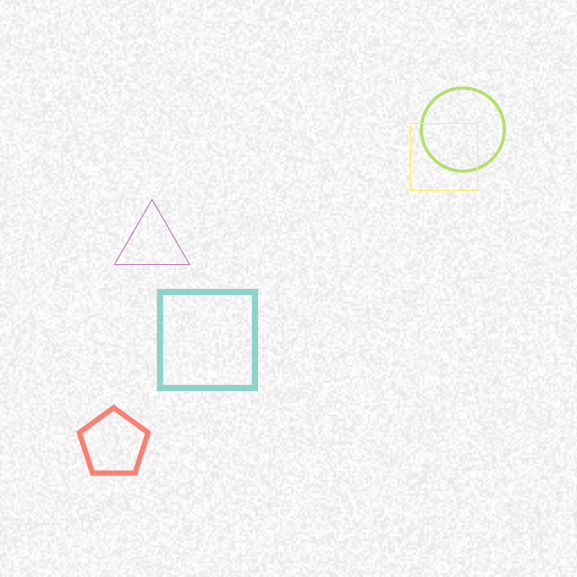[{"shape": "square", "thickness": 3, "radius": 0.41, "center": [0.359, 0.41]}, {"shape": "pentagon", "thickness": 2.5, "radius": 0.31, "center": [0.197, 0.231]}, {"shape": "circle", "thickness": 1.5, "radius": 0.36, "center": [0.802, 0.775]}, {"shape": "triangle", "thickness": 0.5, "radius": 0.38, "center": [0.263, 0.579]}, {"shape": "square", "thickness": 0.5, "radius": 0.29, "center": [0.768, 0.728]}]